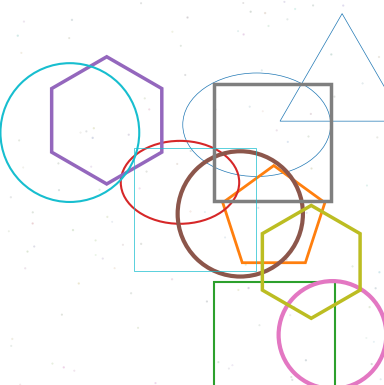[{"shape": "oval", "thickness": 0.5, "radius": 0.96, "center": [0.667, 0.676]}, {"shape": "triangle", "thickness": 0.5, "radius": 0.93, "center": [0.889, 0.778]}, {"shape": "pentagon", "thickness": 2, "radius": 0.7, "center": [0.711, 0.43]}, {"shape": "square", "thickness": 1.5, "radius": 0.78, "center": [0.713, 0.111]}, {"shape": "oval", "thickness": 1.5, "radius": 0.77, "center": [0.467, 0.526]}, {"shape": "hexagon", "thickness": 2.5, "radius": 0.83, "center": [0.277, 0.687]}, {"shape": "circle", "thickness": 3, "radius": 0.81, "center": [0.624, 0.444]}, {"shape": "circle", "thickness": 3, "radius": 0.7, "center": [0.864, 0.13]}, {"shape": "square", "thickness": 2.5, "radius": 0.76, "center": [0.707, 0.631]}, {"shape": "hexagon", "thickness": 2.5, "radius": 0.73, "center": [0.808, 0.32]}, {"shape": "square", "thickness": 0.5, "radius": 0.79, "center": [0.506, 0.456]}, {"shape": "circle", "thickness": 1.5, "radius": 0.9, "center": [0.181, 0.656]}]